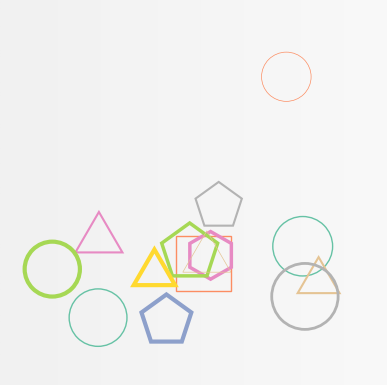[{"shape": "circle", "thickness": 1, "radius": 0.39, "center": [0.781, 0.36]}, {"shape": "circle", "thickness": 1, "radius": 0.37, "center": [0.253, 0.175]}, {"shape": "square", "thickness": 1, "radius": 0.35, "center": [0.524, 0.315]}, {"shape": "circle", "thickness": 0.5, "radius": 0.32, "center": [0.739, 0.801]}, {"shape": "pentagon", "thickness": 3, "radius": 0.34, "center": [0.429, 0.168]}, {"shape": "hexagon", "thickness": 2.5, "radius": 0.31, "center": [0.543, 0.337]}, {"shape": "triangle", "thickness": 1.5, "radius": 0.35, "center": [0.255, 0.379]}, {"shape": "circle", "thickness": 3, "radius": 0.36, "center": [0.135, 0.301]}, {"shape": "pentagon", "thickness": 2.5, "radius": 0.38, "center": [0.489, 0.345]}, {"shape": "triangle", "thickness": 3, "radius": 0.31, "center": [0.399, 0.29]}, {"shape": "triangle", "thickness": 1.5, "radius": 0.31, "center": [0.822, 0.27]}, {"shape": "triangle", "thickness": 0.5, "radius": 0.36, "center": [0.534, 0.329]}, {"shape": "circle", "thickness": 2, "radius": 0.43, "center": [0.787, 0.23]}, {"shape": "pentagon", "thickness": 1.5, "radius": 0.31, "center": [0.564, 0.465]}]